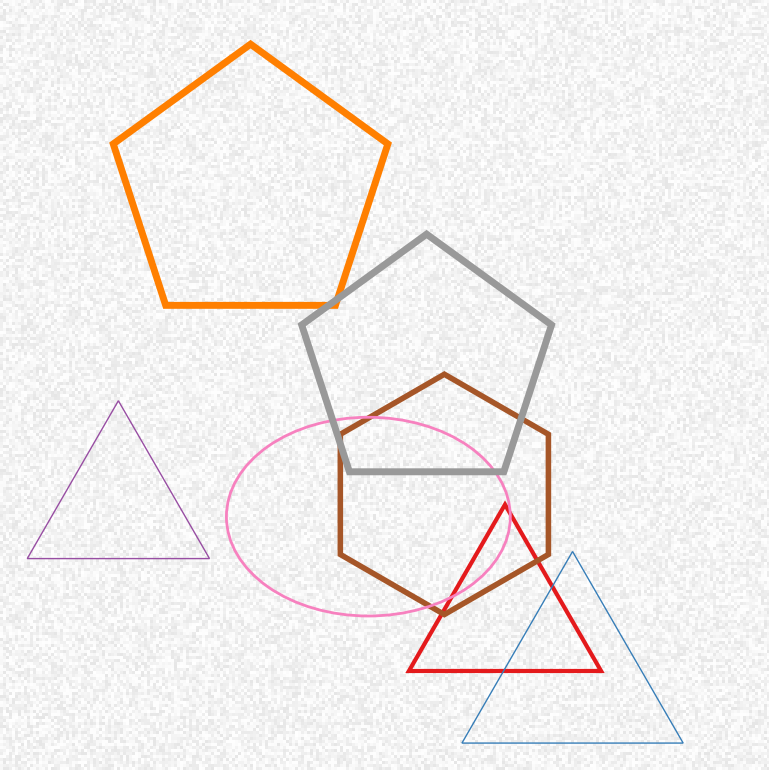[{"shape": "triangle", "thickness": 1.5, "radius": 0.72, "center": [0.656, 0.201]}, {"shape": "triangle", "thickness": 0.5, "radius": 0.83, "center": [0.744, 0.118]}, {"shape": "triangle", "thickness": 0.5, "radius": 0.68, "center": [0.154, 0.343]}, {"shape": "pentagon", "thickness": 2.5, "radius": 0.94, "center": [0.325, 0.755]}, {"shape": "hexagon", "thickness": 2, "radius": 0.78, "center": [0.577, 0.358]}, {"shape": "oval", "thickness": 1, "radius": 0.92, "center": [0.478, 0.329]}, {"shape": "pentagon", "thickness": 2.5, "radius": 0.85, "center": [0.554, 0.525]}]